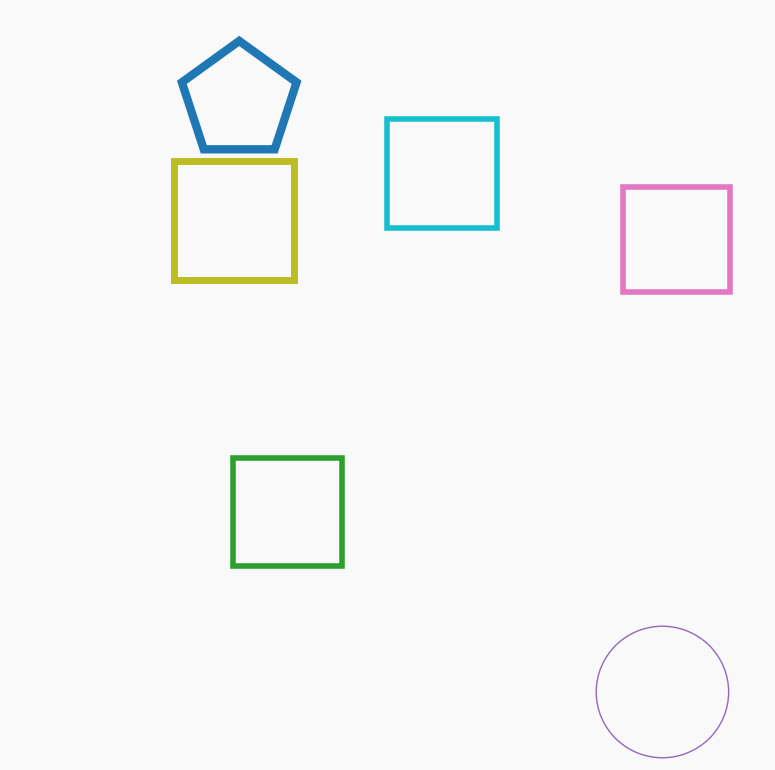[{"shape": "pentagon", "thickness": 3, "radius": 0.39, "center": [0.309, 0.869]}, {"shape": "square", "thickness": 2, "radius": 0.35, "center": [0.371, 0.335]}, {"shape": "circle", "thickness": 0.5, "radius": 0.43, "center": [0.855, 0.101]}, {"shape": "square", "thickness": 2, "radius": 0.34, "center": [0.873, 0.689]}, {"shape": "square", "thickness": 2.5, "radius": 0.39, "center": [0.302, 0.714]}, {"shape": "square", "thickness": 2, "radius": 0.35, "center": [0.57, 0.774]}]